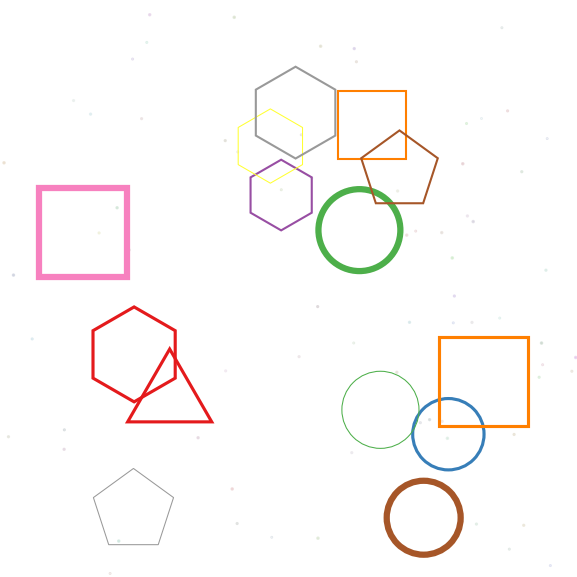[{"shape": "triangle", "thickness": 1.5, "radius": 0.42, "center": [0.294, 0.311]}, {"shape": "hexagon", "thickness": 1.5, "radius": 0.41, "center": [0.232, 0.385]}, {"shape": "circle", "thickness": 1.5, "radius": 0.31, "center": [0.776, 0.247]}, {"shape": "circle", "thickness": 3, "radius": 0.35, "center": [0.622, 0.601]}, {"shape": "circle", "thickness": 0.5, "radius": 0.33, "center": [0.659, 0.289]}, {"shape": "hexagon", "thickness": 1, "radius": 0.31, "center": [0.487, 0.661]}, {"shape": "square", "thickness": 1.5, "radius": 0.39, "center": [0.836, 0.339]}, {"shape": "square", "thickness": 1, "radius": 0.29, "center": [0.644, 0.782]}, {"shape": "hexagon", "thickness": 0.5, "radius": 0.32, "center": [0.468, 0.746]}, {"shape": "circle", "thickness": 3, "radius": 0.32, "center": [0.734, 0.103]}, {"shape": "pentagon", "thickness": 1, "radius": 0.35, "center": [0.692, 0.704]}, {"shape": "square", "thickness": 3, "radius": 0.38, "center": [0.144, 0.596]}, {"shape": "hexagon", "thickness": 1, "radius": 0.4, "center": [0.512, 0.804]}, {"shape": "pentagon", "thickness": 0.5, "radius": 0.36, "center": [0.231, 0.115]}]